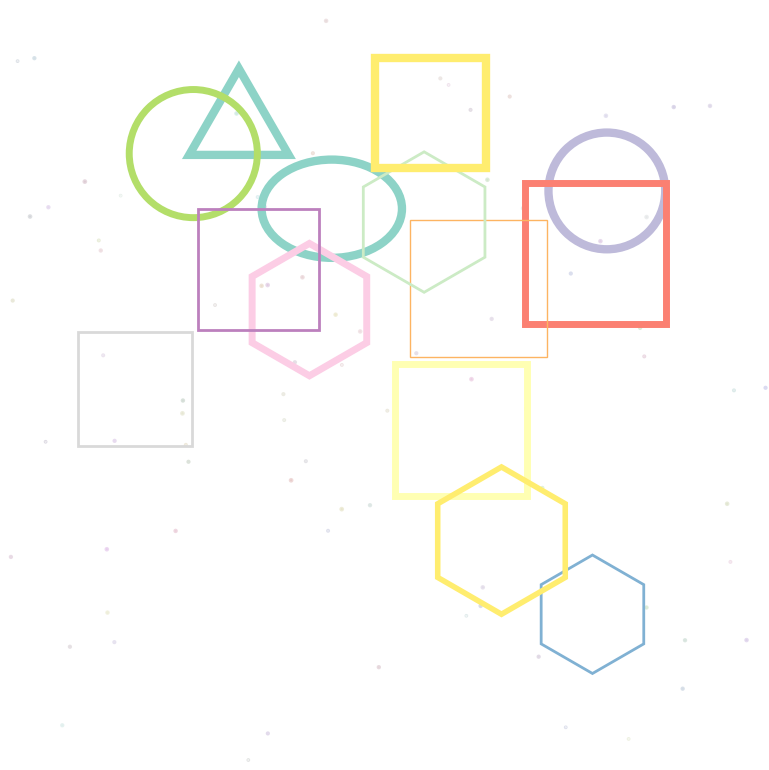[{"shape": "triangle", "thickness": 3, "radius": 0.37, "center": [0.31, 0.836]}, {"shape": "oval", "thickness": 3, "radius": 0.46, "center": [0.431, 0.729]}, {"shape": "square", "thickness": 2.5, "radius": 0.43, "center": [0.599, 0.441]}, {"shape": "circle", "thickness": 3, "radius": 0.38, "center": [0.788, 0.752]}, {"shape": "square", "thickness": 2.5, "radius": 0.46, "center": [0.774, 0.67]}, {"shape": "hexagon", "thickness": 1, "radius": 0.38, "center": [0.769, 0.202]}, {"shape": "square", "thickness": 0.5, "radius": 0.44, "center": [0.621, 0.625]}, {"shape": "circle", "thickness": 2.5, "radius": 0.42, "center": [0.251, 0.801]}, {"shape": "hexagon", "thickness": 2.5, "radius": 0.43, "center": [0.402, 0.598]}, {"shape": "square", "thickness": 1, "radius": 0.37, "center": [0.176, 0.494]}, {"shape": "square", "thickness": 1, "radius": 0.39, "center": [0.336, 0.65]}, {"shape": "hexagon", "thickness": 1, "radius": 0.46, "center": [0.551, 0.712]}, {"shape": "hexagon", "thickness": 2, "radius": 0.48, "center": [0.651, 0.298]}, {"shape": "square", "thickness": 3, "radius": 0.36, "center": [0.559, 0.853]}]